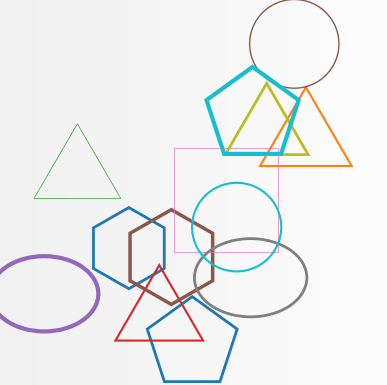[{"shape": "hexagon", "thickness": 2, "radius": 0.53, "center": [0.333, 0.355]}, {"shape": "pentagon", "thickness": 2, "radius": 0.61, "center": [0.496, 0.107]}, {"shape": "triangle", "thickness": 1.5, "radius": 0.68, "center": [0.789, 0.637]}, {"shape": "triangle", "thickness": 0.5, "radius": 0.65, "center": [0.2, 0.549]}, {"shape": "triangle", "thickness": 1.5, "radius": 0.65, "center": [0.411, 0.181]}, {"shape": "oval", "thickness": 3, "radius": 0.7, "center": [0.114, 0.237]}, {"shape": "hexagon", "thickness": 2.5, "radius": 0.62, "center": [0.442, 0.332]}, {"shape": "circle", "thickness": 1, "radius": 0.58, "center": [0.759, 0.886]}, {"shape": "square", "thickness": 0.5, "radius": 0.67, "center": [0.584, 0.481]}, {"shape": "oval", "thickness": 2, "radius": 0.73, "center": [0.647, 0.279]}, {"shape": "triangle", "thickness": 2, "radius": 0.62, "center": [0.688, 0.66]}, {"shape": "circle", "thickness": 1.5, "radius": 0.58, "center": [0.611, 0.41]}, {"shape": "pentagon", "thickness": 3, "radius": 0.62, "center": [0.652, 0.701]}]